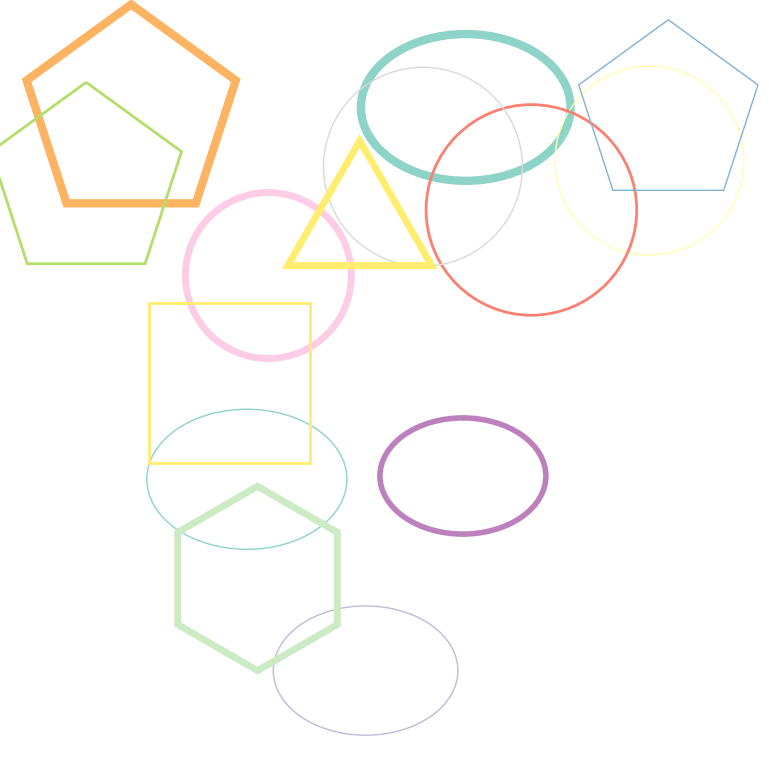[{"shape": "oval", "thickness": 0.5, "radius": 0.65, "center": [0.321, 0.378]}, {"shape": "oval", "thickness": 3, "radius": 0.68, "center": [0.605, 0.86]}, {"shape": "circle", "thickness": 0.5, "radius": 0.61, "center": [0.843, 0.791]}, {"shape": "oval", "thickness": 0.5, "radius": 0.6, "center": [0.475, 0.129]}, {"shape": "circle", "thickness": 1, "radius": 0.68, "center": [0.69, 0.727]}, {"shape": "pentagon", "thickness": 0.5, "radius": 0.61, "center": [0.868, 0.852]}, {"shape": "pentagon", "thickness": 3, "radius": 0.71, "center": [0.17, 0.851]}, {"shape": "pentagon", "thickness": 1, "radius": 0.65, "center": [0.112, 0.763]}, {"shape": "circle", "thickness": 2.5, "radius": 0.54, "center": [0.349, 0.642]}, {"shape": "circle", "thickness": 0.5, "radius": 0.65, "center": [0.549, 0.783]}, {"shape": "oval", "thickness": 2, "radius": 0.54, "center": [0.601, 0.382]}, {"shape": "hexagon", "thickness": 2.5, "radius": 0.6, "center": [0.334, 0.249]}, {"shape": "square", "thickness": 1, "radius": 0.52, "center": [0.298, 0.502]}, {"shape": "triangle", "thickness": 2.5, "radius": 0.54, "center": [0.467, 0.709]}]